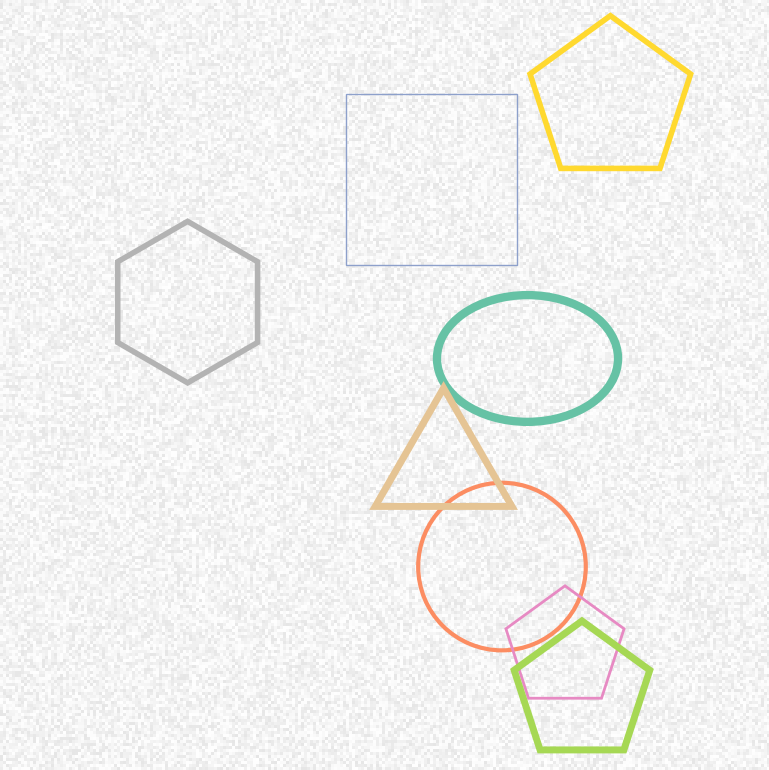[{"shape": "oval", "thickness": 3, "radius": 0.59, "center": [0.685, 0.534]}, {"shape": "circle", "thickness": 1.5, "radius": 0.54, "center": [0.652, 0.264]}, {"shape": "square", "thickness": 0.5, "radius": 0.56, "center": [0.56, 0.767]}, {"shape": "pentagon", "thickness": 1, "radius": 0.4, "center": [0.734, 0.158]}, {"shape": "pentagon", "thickness": 2.5, "radius": 0.46, "center": [0.756, 0.101]}, {"shape": "pentagon", "thickness": 2, "radius": 0.55, "center": [0.793, 0.87]}, {"shape": "triangle", "thickness": 2.5, "radius": 0.51, "center": [0.576, 0.394]}, {"shape": "hexagon", "thickness": 2, "radius": 0.52, "center": [0.244, 0.608]}]